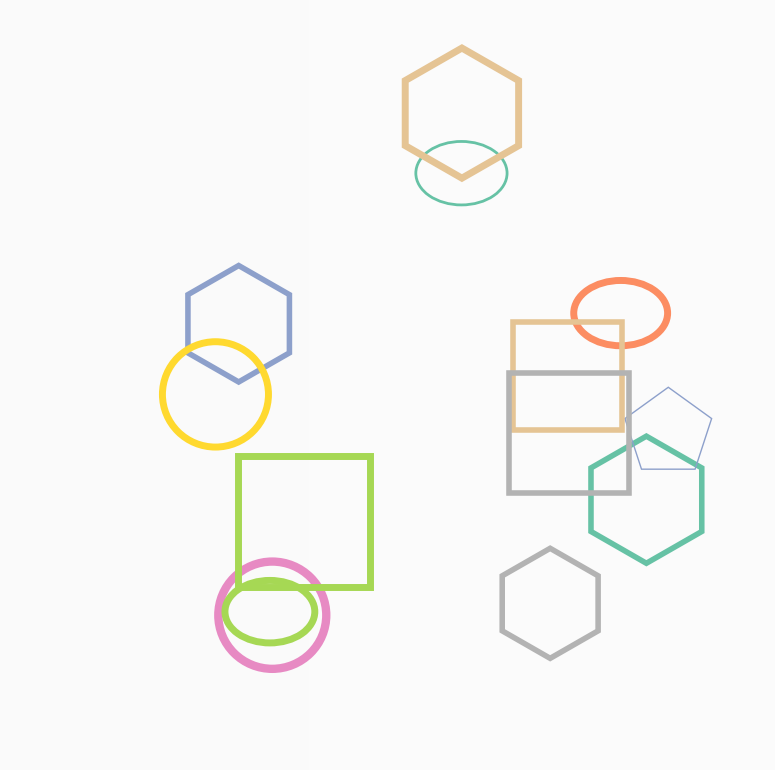[{"shape": "hexagon", "thickness": 2, "radius": 0.41, "center": [0.834, 0.351]}, {"shape": "oval", "thickness": 1, "radius": 0.29, "center": [0.595, 0.775]}, {"shape": "oval", "thickness": 2.5, "radius": 0.3, "center": [0.801, 0.593]}, {"shape": "pentagon", "thickness": 0.5, "radius": 0.29, "center": [0.862, 0.438]}, {"shape": "hexagon", "thickness": 2, "radius": 0.38, "center": [0.308, 0.58]}, {"shape": "circle", "thickness": 3, "radius": 0.35, "center": [0.351, 0.201]}, {"shape": "oval", "thickness": 2.5, "radius": 0.29, "center": [0.348, 0.206]}, {"shape": "square", "thickness": 2.5, "radius": 0.42, "center": [0.392, 0.322]}, {"shape": "circle", "thickness": 2.5, "radius": 0.34, "center": [0.278, 0.488]}, {"shape": "hexagon", "thickness": 2.5, "radius": 0.42, "center": [0.596, 0.853]}, {"shape": "square", "thickness": 2, "radius": 0.35, "center": [0.732, 0.512]}, {"shape": "hexagon", "thickness": 2, "radius": 0.36, "center": [0.71, 0.216]}, {"shape": "square", "thickness": 2, "radius": 0.39, "center": [0.734, 0.438]}]